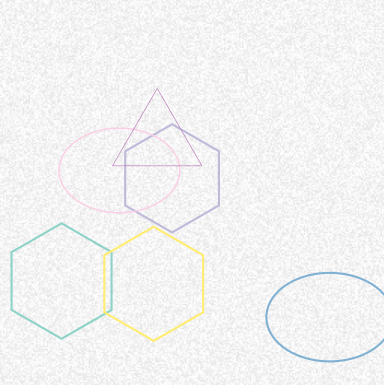[{"shape": "hexagon", "thickness": 1.5, "radius": 0.75, "center": [0.16, 0.27]}, {"shape": "hexagon", "thickness": 1.5, "radius": 0.7, "center": [0.447, 0.537]}, {"shape": "oval", "thickness": 1.5, "radius": 0.82, "center": [0.856, 0.176]}, {"shape": "oval", "thickness": 1, "radius": 0.78, "center": [0.31, 0.557]}, {"shape": "triangle", "thickness": 0.5, "radius": 0.67, "center": [0.408, 0.636]}, {"shape": "hexagon", "thickness": 1.5, "radius": 0.74, "center": [0.399, 0.263]}]